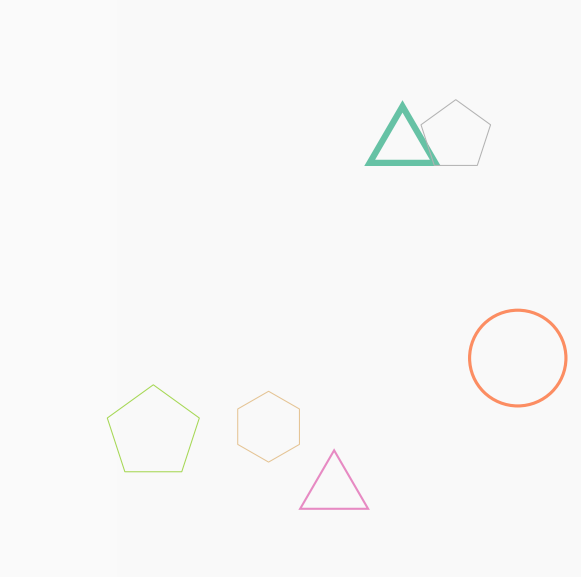[{"shape": "triangle", "thickness": 3, "radius": 0.33, "center": [0.692, 0.75]}, {"shape": "circle", "thickness": 1.5, "radius": 0.41, "center": [0.891, 0.379]}, {"shape": "triangle", "thickness": 1, "radius": 0.34, "center": [0.575, 0.152]}, {"shape": "pentagon", "thickness": 0.5, "radius": 0.42, "center": [0.264, 0.25]}, {"shape": "hexagon", "thickness": 0.5, "radius": 0.31, "center": [0.462, 0.26]}, {"shape": "pentagon", "thickness": 0.5, "radius": 0.31, "center": [0.784, 0.764]}]